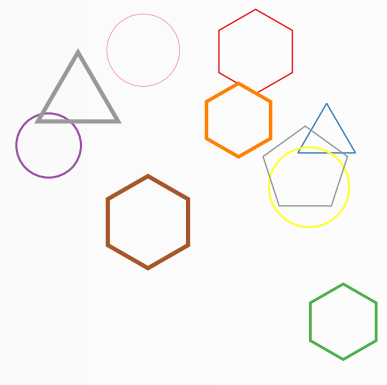[{"shape": "hexagon", "thickness": 1, "radius": 0.55, "center": [0.66, 0.866]}, {"shape": "triangle", "thickness": 1, "radius": 0.43, "center": [0.843, 0.646]}, {"shape": "hexagon", "thickness": 2, "radius": 0.49, "center": [0.886, 0.164]}, {"shape": "circle", "thickness": 1.5, "radius": 0.42, "center": [0.126, 0.622]}, {"shape": "hexagon", "thickness": 2.5, "radius": 0.48, "center": [0.616, 0.688]}, {"shape": "circle", "thickness": 1.5, "radius": 0.52, "center": [0.798, 0.514]}, {"shape": "hexagon", "thickness": 3, "radius": 0.6, "center": [0.382, 0.423]}, {"shape": "circle", "thickness": 0.5, "radius": 0.47, "center": [0.37, 0.87]}, {"shape": "triangle", "thickness": 3, "radius": 0.6, "center": [0.201, 0.744]}, {"shape": "pentagon", "thickness": 1, "radius": 0.57, "center": [0.788, 0.558]}]